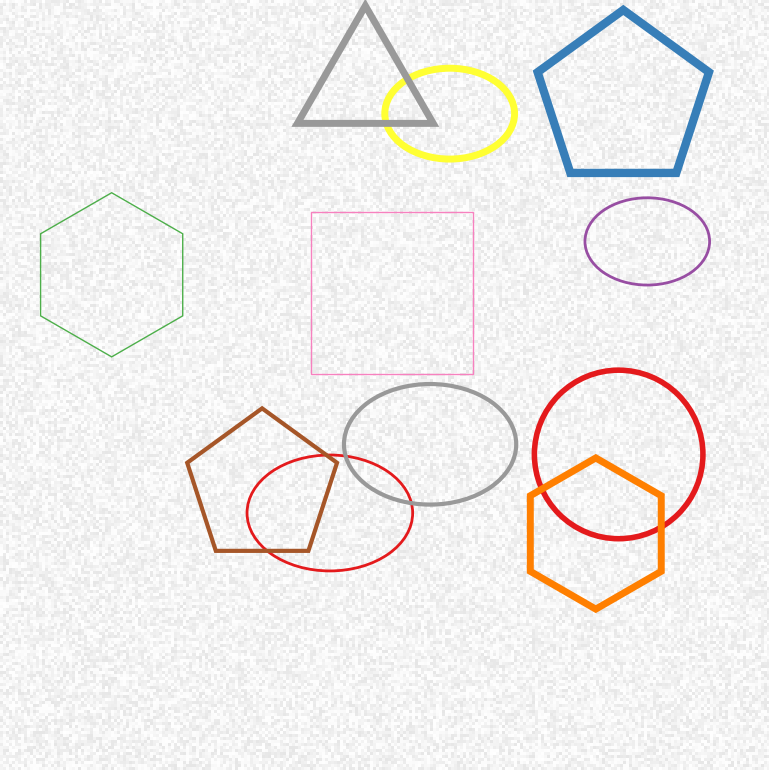[{"shape": "oval", "thickness": 1, "radius": 0.54, "center": [0.428, 0.334]}, {"shape": "circle", "thickness": 2, "radius": 0.55, "center": [0.803, 0.41]}, {"shape": "pentagon", "thickness": 3, "radius": 0.59, "center": [0.809, 0.87]}, {"shape": "hexagon", "thickness": 0.5, "radius": 0.53, "center": [0.145, 0.643]}, {"shape": "oval", "thickness": 1, "radius": 0.4, "center": [0.841, 0.686]}, {"shape": "hexagon", "thickness": 2.5, "radius": 0.49, "center": [0.774, 0.307]}, {"shape": "oval", "thickness": 2.5, "radius": 0.42, "center": [0.584, 0.852]}, {"shape": "pentagon", "thickness": 1.5, "radius": 0.51, "center": [0.34, 0.367]}, {"shape": "square", "thickness": 0.5, "radius": 0.53, "center": [0.509, 0.619]}, {"shape": "oval", "thickness": 1.5, "radius": 0.56, "center": [0.559, 0.423]}, {"shape": "triangle", "thickness": 2.5, "radius": 0.51, "center": [0.474, 0.891]}]